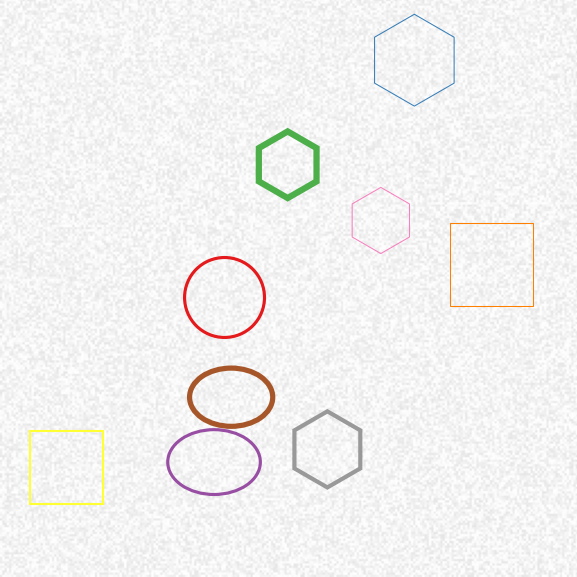[{"shape": "circle", "thickness": 1.5, "radius": 0.35, "center": [0.389, 0.484]}, {"shape": "hexagon", "thickness": 0.5, "radius": 0.4, "center": [0.717, 0.895]}, {"shape": "hexagon", "thickness": 3, "radius": 0.29, "center": [0.498, 0.714]}, {"shape": "oval", "thickness": 1.5, "radius": 0.4, "center": [0.371, 0.199]}, {"shape": "square", "thickness": 0.5, "radius": 0.36, "center": [0.851, 0.541]}, {"shape": "square", "thickness": 1, "radius": 0.31, "center": [0.115, 0.189]}, {"shape": "oval", "thickness": 2.5, "radius": 0.36, "center": [0.4, 0.311]}, {"shape": "hexagon", "thickness": 0.5, "radius": 0.29, "center": [0.659, 0.617]}, {"shape": "hexagon", "thickness": 2, "radius": 0.33, "center": [0.567, 0.221]}]